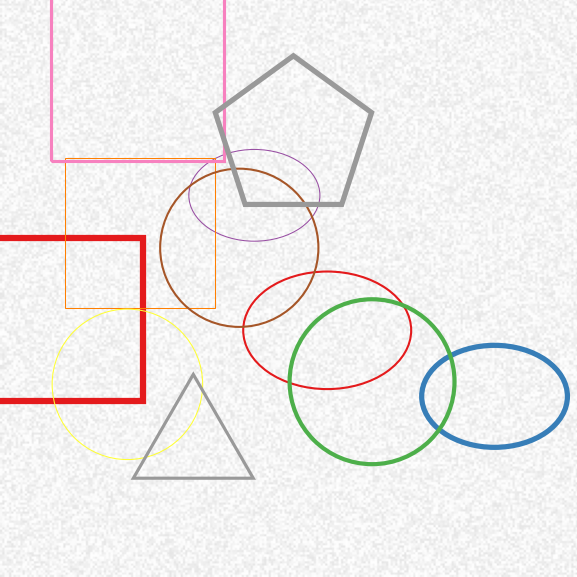[{"shape": "oval", "thickness": 1, "radius": 0.73, "center": [0.567, 0.427]}, {"shape": "square", "thickness": 3, "radius": 0.71, "center": [0.106, 0.446]}, {"shape": "oval", "thickness": 2.5, "radius": 0.63, "center": [0.856, 0.313]}, {"shape": "circle", "thickness": 2, "radius": 0.71, "center": [0.644, 0.338]}, {"shape": "oval", "thickness": 0.5, "radius": 0.57, "center": [0.44, 0.661]}, {"shape": "square", "thickness": 0.5, "radius": 0.65, "center": [0.243, 0.595]}, {"shape": "circle", "thickness": 0.5, "radius": 0.65, "center": [0.221, 0.334]}, {"shape": "circle", "thickness": 1, "radius": 0.69, "center": [0.414, 0.57]}, {"shape": "square", "thickness": 1.5, "radius": 0.75, "center": [0.238, 0.87]}, {"shape": "pentagon", "thickness": 2.5, "radius": 0.71, "center": [0.508, 0.76]}, {"shape": "triangle", "thickness": 1.5, "radius": 0.6, "center": [0.335, 0.231]}]